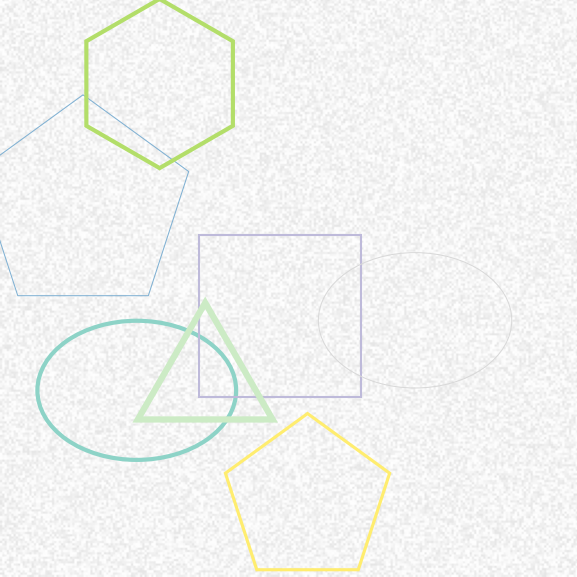[{"shape": "oval", "thickness": 2, "radius": 0.86, "center": [0.237, 0.323]}, {"shape": "square", "thickness": 1, "radius": 0.7, "center": [0.485, 0.452]}, {"shape": "pentagon", "thickness": 0.5, "radius": 0.96, "center": [0.144, 0.643]}, {"shape": "hexagon", "thickness": 2, "radius": 0.73, "center": [0.276, 0.855]}, {"shape": "oval", "thickness": 0.5, "radius": 0.84, "center": [0.719, 0.444]}, {"shape": "triangle", "thickness": 3, "radius": 0.67, "center": [0.355, 0.34]}, {"shape": "pentagon", "thickness": 1.5, "radius": 0.75, "center": [0.533, 0.134]}]